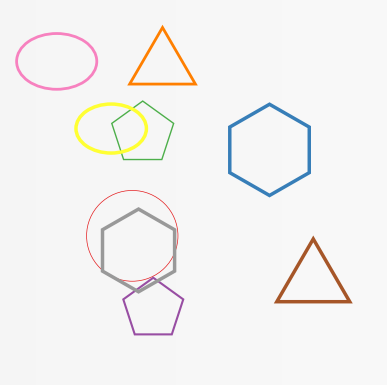[{"shape": "circle", "thickness": 0.5, "radius": 0.59, "center": [0.341, 0.387]}, {"shape": "hexagon", "thickness": 2.5, "radius": 0.59, "center": [0.696, 0.611]}, {"shape": "pentagon", "thickness": 1, "radius": 0.42, "center": [0.368, 0.654]}, {"shape": "pentagon", "thickness": 1.5, "radius": 0.41, "center": [0.396, 0.197]}, {"shape": "triangle", "thickness": 2, "radius": 0.49, "center": [0.419, 0.831]}, {"shape": "oval", "thickness": 2.5, "radius": 0.45, "center": [0.287, 0.666]}, {"shape": "triangle", "thickness": 2.5, "radius": 0.54, "center": [0.808, 0.271]}, {"shape": "oval", "thickness": 2, "radius": 0.52, "center": [0.146, 0.841]}, {"shape": "hexagon", "thickness": 2.5, "radius": 0.54, "center": [0.358, 0.35]}]